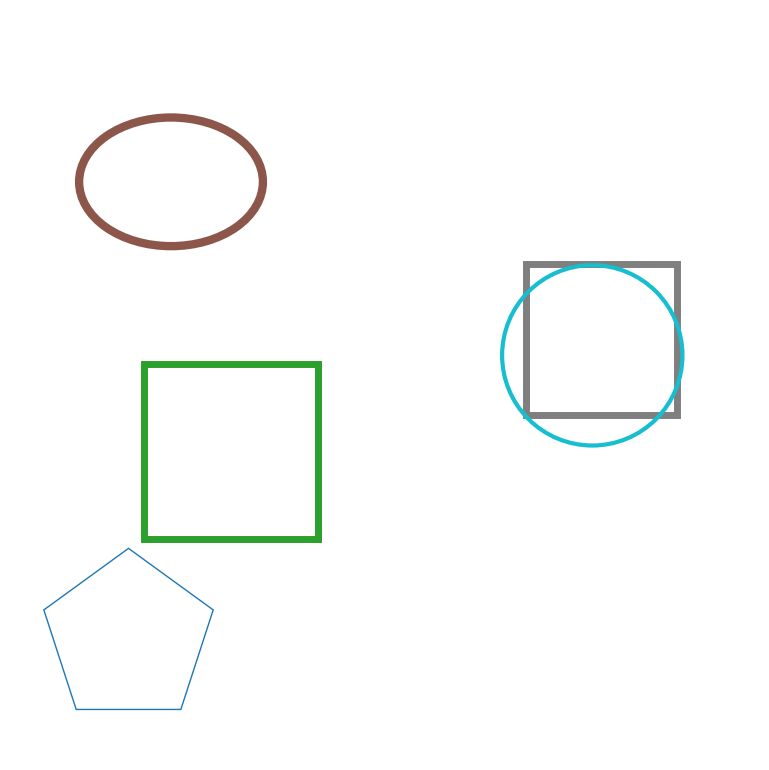[{"shape": "pentagon", "thickness": 0.5, "radius": 0.58, "center": [0.167, 0.172]}, {"shape": "square", "thickness": 2.5, "radius": 0.57, "center": [0.3, 0.414]}, {"shape": "oval", "thickness": 3, "radius": 0.6, "center": [0.222, 0.764]}, {"shape": "square", "thickness": 2.5, "radius": 0.49, "center": [0.782, 0.56]}, {"shape": "circle", "thickness": 1.5, "radius": 0.59, "center": [0.769, 0.539]}]